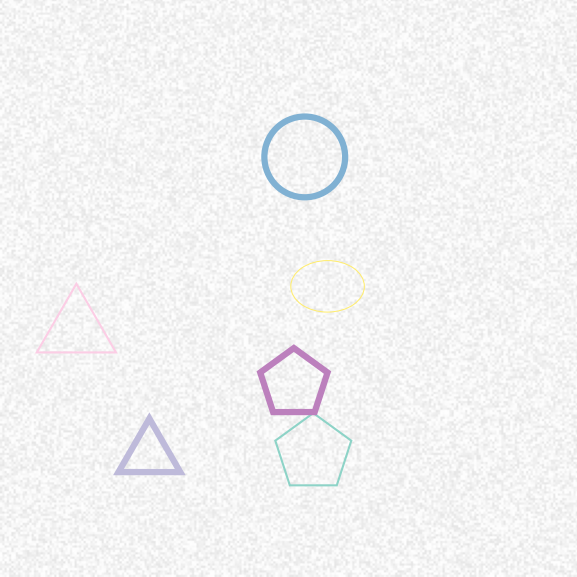[{"shape": "pentagon", "thickness": 1, "radius": 0.35, "center": [0.543, 0.215]}, {"shape": "triangle", "thickness": 3, "radius": 0.31, "center": [0.259, 0.213]}, {"shape": "circle", "thickness": 3, "radius": 0.35, "center": [0.528, 0.727]}, {"shape": "triangle", "thickness": 1, "radius": 0.4, "center": [0.132, 0.428]}, {"shape": "pentagon", "thickness": 3, "radius": 0.31, "center": [0.509, 0.335]}, {"shape": "oval", "thickness": 0.5, "radius": 0.32, "center": [0.567, 0.503]}]